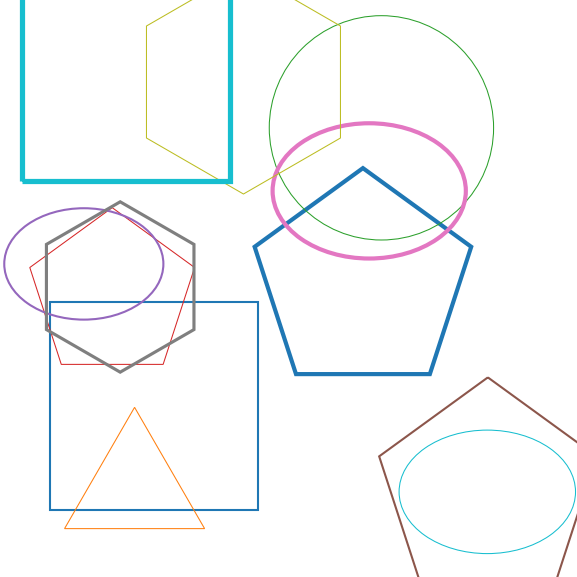[{"shape": "pentagon", "thickness": 2, "radius": 0.99, "center": [0.628, 0.511]}, {"shape": "square", "thickness": 1, "radius": 0.9, "center": [0.267, 0.295]}, {"shape": "triangle", "thickness": 0.5, "radius": 0.7, "center": [0.233, 0.154]}, {"shape": "circle", "thickness": 0.5, "radius": 0.97, "center": [0.66, 0.778]}, {"shape": "pentagon", "thickness": 0.5, "radius": 0.75, "center": [0.194, 0.49]}, {"shape": "oval", "thickness": 1, "radius": 0.69, "center": [0.145, 0.542]}, {"shape": "pentagon", "thickness": 1, "radius": 0.99, "center": [0.845, 0.148]}, {"shape": "oval", "thickness": 2, "radius": 0.84, "center": [0.639, 0.669]}, {"shape": "hexagon", "thickness": 1.5, "radius": 0.74, "center": [0.208, 0.502]}, {"shape": "hexagon", "thickness": 0.5, "radius": 0.97, "center": [0.422, 0.857]}, {"shape": "oval", "thickness": 0.5, "radius": 0.76, "center": [0.844, 0.147]}, {"shape": "square", "thickness": 2.5, "radius": 0.9, "center": [0.218, 0.866]}]